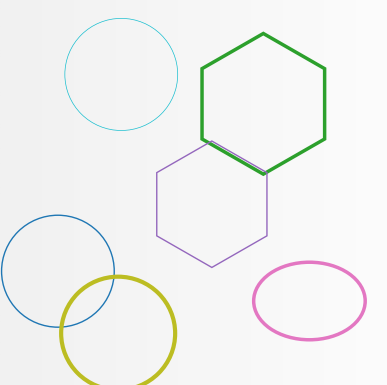[{"shape": "circle", "thickness": 1, "radius": 0.73, "center": [0.149, 0.296]}, {"shape": "hexagon", "thickness": 2.5, "radius": 0.91, "center": [0.68, 0.73]}, {"shape": "hexagon", "thickness": 1, "radius": 0.82, "center": [0.547, 0.47]}, {"shape": "oval", "thickness": 2.5, "radius": 0.72, "center": [0.799, 0.218]}, {"shape": "circle", "thickness": 3, "radius": 0.74, "center": [0.305, 0.134]}, {"shape": "circle", "thickness": 0.5, "radius": 0.73, "center": [0.313, 0.807]}]